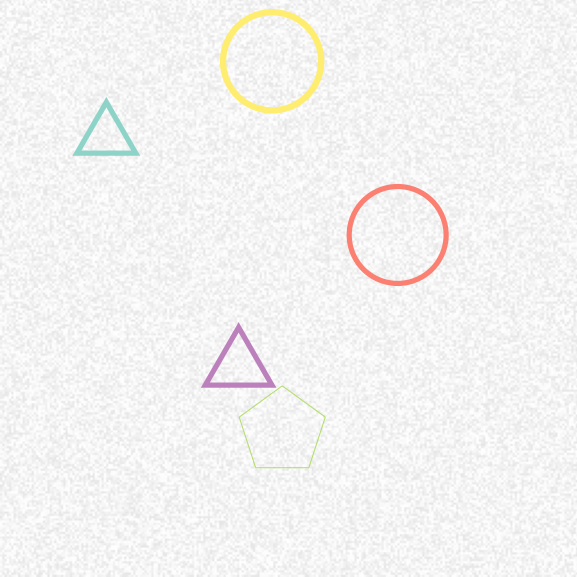[{"shape": "triangle", "thickness": 2.5, "radius": 0.29, "center": [0.184, 0.763]}, {"shape": "circle", "thickness": 2.5, "radius": 0.42, "center": [0.689, 0.592]}, {"shape": "pentagon", "thickness": 0.5, "radius": 0.39, "center": [0.489, 0.253]}, {"shape": "triangle", "thickness": 2.5, "radius": 0.33, "center": [0.413, 0.366]}, {"shape": "circle", "thickness": 3, "radius": 0.42, "center": [0.471, 0.893]}]